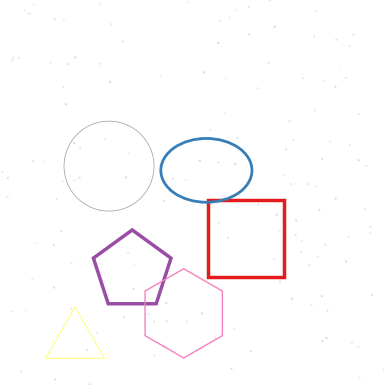[{"shape": "square", "thickness": 2.5, "radius": 0.5, "center": [0.64, 0.381]}, {"shape": "oval", "thickness": 2, "radius": 0.59, "center": [0.536, 0.558]}, {"shape": "pentagon", "thickness": 2.5, "radius": 0.53, "center": [0.343, 0.297]}, {"shape": "triangle", "thickness": 0.5, "radius": 0.44, "center": [0.195, 0.114]}, {"shape": "hexagon", "thickness": 1, "radius": 0.58, "center": [0.477, 0.186]}, {"shape": "circle", "thickness": 0.5, "radius": 0.58, "center": [0.283, 0.569]}]